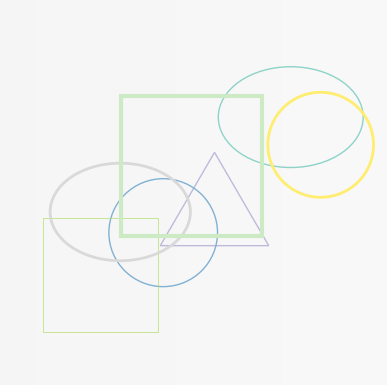[{"shape": "oval", "thickness": 1, "radius": 0.93, "center": [0.75, 0.696]}, {"shape": "triangle", "thickness": 1, "radius": 0.81, "center": [0.554, 0.443]}, {"shape": "circle", "thickness": 1, "radius": 0.7, "center": [0.421, 0.396]}, {"shape": "square", "thickness": 0.5, "radius": 0.74, "center": [0.26, 0.285]}, {"shape": "oval", "thickness": 2, "radius": 0.9, "center": [0.31, 0.449]}, {"shape": "square", "thickness": 3, "radius": 0.91, "center": [0.494, 0.569]}, {"shape": "circle", "thickness": 2, "radius": 0.68, "center": [0.828, 0.624]}]